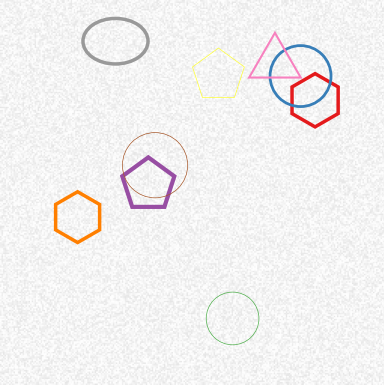[{"shape": "hexagon", "thickness": 2.5, "radius": 0.35, "center": [0.818, 0.74]}, {"shape": "circle", "thickness": 2, "radius": 0.4, "center": [0.781, 0.802]}, {"shape": "circle", "thickness": 0.5, "radius": 0.34, "center": [0.604, 0.173]}, {"shape": "pentagon", "thickness": 3, "radius": 0.36, "center": [0.385, 0.52]}, {"shape": "hexagon", "thickness": 2.5, "radius": 0.33, "center": [0.202, 0.436]}, {"shape": "pentagon", "thickness": 0.5, "radius": 0.35, "center": [0.567, 0.804]}, {"shape": "circle", "thickness": 0.5, "radius": 0.42, "center": [0.403, 0.571]}, {"shape": "triangle", "thickness": 1.5, "radius": 0.39, "center": [0.714, 0.837]}, {"shape": "oval", "thickness": 2.5, "radius": 0.42, "center": [0.3, 0.893]}]